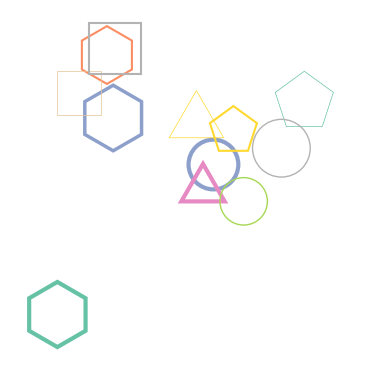[{"shape": "pentagon", "thickness": 0.5, "radius": 0.4, "center": [0.79, 0.736]}, {"shape": "hexagon", "thickness": 3, "radius": 0.42, "center": [0.149, 0.183]}, {"shape": "hexagon", "thickness": 1.5, "radius": 0.38, "center": [0.278, 0.857]}, {"shape": "circle", "thickness": 3, "radius": 0.32, "center": [0.554, 0.573]}, {"shape": "hexagon", "thickness": 2.5, "radius": 0.43, "center": [0.294, 0.693]}, {"shape": "triangle", "thickness": 3, "radius": 0.32, "center": [0.527, 0.509]}, {"shape": "circle", "thickness": 1, "radius": 0.31, "center": [0.633, 0.477]}, {"shape": "triangle", "thickness": 0.5, "radius": 0.41, "center": [0.51, 0.683]}, {"shape": "pentagon", "thickness": 1.5, "radius": 0.32, "center": [0.606, 0.66]}, {"shape": "square", "thickness": 0.5, "radius": 0.29, "center": [0.205, 0.759]}, {"shape": "circle", "thickness": 1, "radius": 0.37, "center": [0.731, 0.615]}, {"shape": "square", "thickness": 1.5, "radius": 0.33, "center": [0.299, 0.874]}]